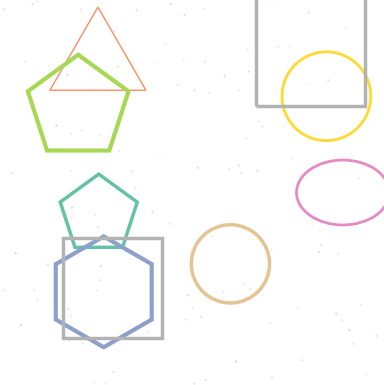[{"shape": "pentagon", "thickness": 2.5, "radius": 0.53, "center": [0.257, 0.443]}, {"shape": "triangle", "thickness": 1, "radius": 0.72, "center": [0.254, 0.838]}, {"shape": "hexagon", "thickness": 3, "radius": 0.72, "center": [0.269, 0.242]}, {"shape": "oval", "thickness": 2, "radius": 0.6, "center": [0.891, 0.5]}, {"shape": "pentagon", "thickness": 3, "radius": 0.69, "center": [0.203, 0.72]}, {"shape": "circle", "thickness": 2, "radius": 0.58, "center": [0.848, 0.75]}, {"shape": "circle", "thickness": 2.5, "radius": 0.51, "center": [0.599, 0.315]}, {"shape": "square", "thickness": 2.5, "radius": 0.71, "center": [0.806, 0.865]}, {"shape": "square", "thickness": 2.5, "radius": 0.65, "center": [0.292, 0.252]}]